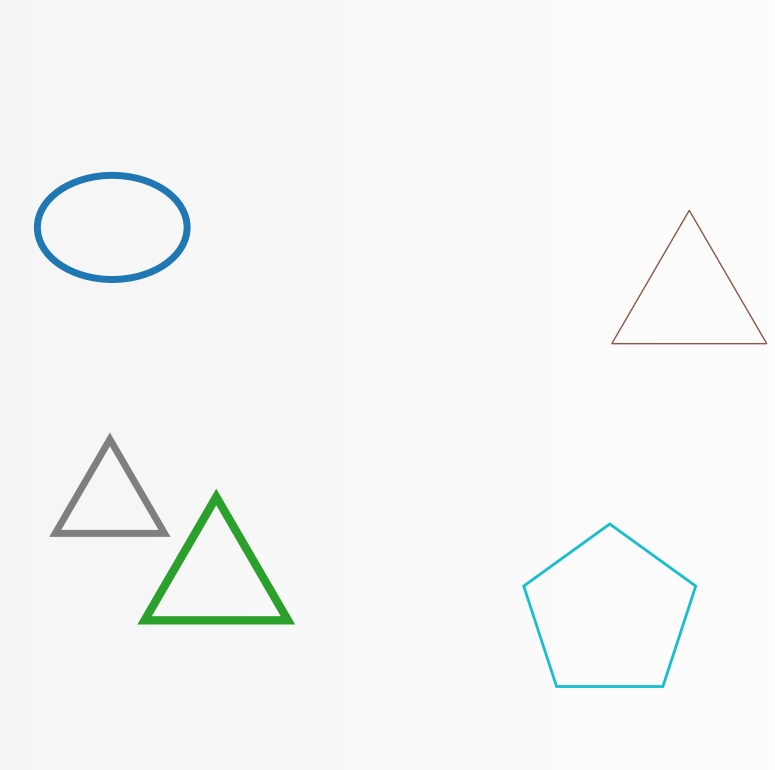[{"shape": "oval", "thickness": 2.5, "radius": 0.48, "center": [0.145, 0.705]}, {"shape": "triangle", "thickness": 3, "radius": 0.53, "center": [0.279, 0.248]}, {"shape": "triangle", "thickness": 0.5, "radius": 0.58, "center": [0.889, 0.611]}, {"shape": "triangle", "thickness": 2.5, "radius": 0.41, "center": [0.142, 0.348]}, {"shape": "pentagon", "thickness": 1, "radius": 0.58, "center": [0.787, 0.203]}]